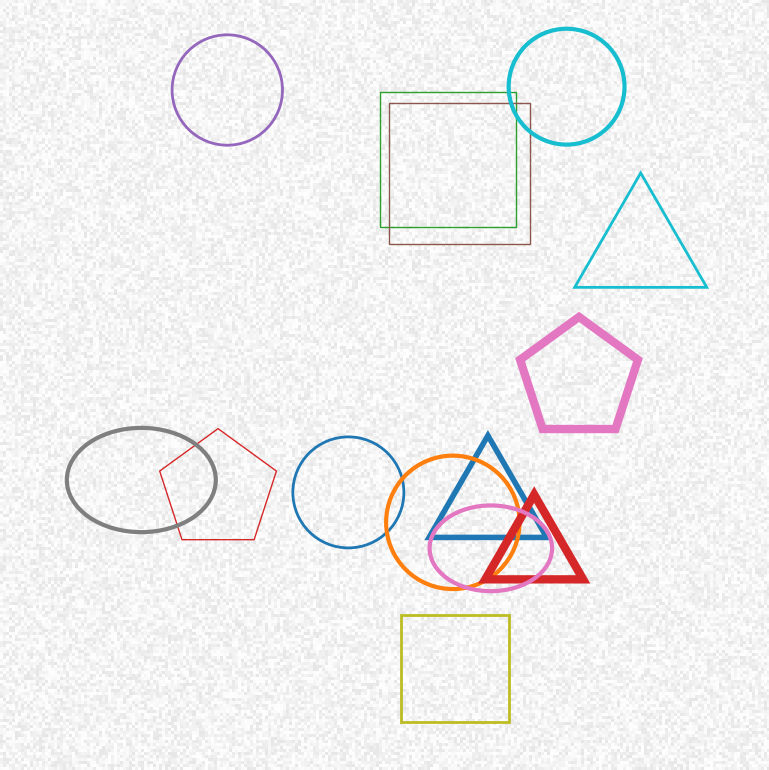[{"shape": "circle", "thickness": 1, "radius": 0.36, "center": [0.452, 0.361]}, {"shape": "triangle", "thickness": 2, "radius": 0.44, "center": [0.634, 0.346]}, {"shape": "circle", "thickness": 1.5, "radius": 0.43, "center": [0.588, 0.322]}, {"shape": "square", "thickness": 0.5, "radius": 0.44, "center": [0.582, 0.793]}, {"shape": "triangle", "thickness": 3, "radius": 0.37, "center": [0.694, 0.284]}, {"shape": "pentagon", "thickness": 0.5, "radius": 0.4, "center": [0.283, 0.364]}, {"shape": "circle", "thickness": 1, "radius": 0.36, "center": [0.295, 0.883]}, {"shape": "square", "thickness": 0.5, "radius": 0.46, "center": [0.597, 0.775]}, {"shape": "oval", "thickness": 1.5, "radius": 0.4, "center": [0.637, 0.288]}, {"shape": "pentagon", "thickness": 3, "radius": 0.4, "center": [0.752, 0.508]}, {"shape": "oval", "thickness": 1.5, "radius": 0.48, "center": [0.184, 0.377]}, {"shape": "square", "thickness": 1, "radius": 0.35, "center": [0.591, 0.132]}, {"shape": "circle", "thickness": 1.5, "radius": 0.38, "center": [0.736, 0.887]}, {"shape": "triangle", "thickness": 1, "radius": 0.5, "center": [0.832, 0.676]}]